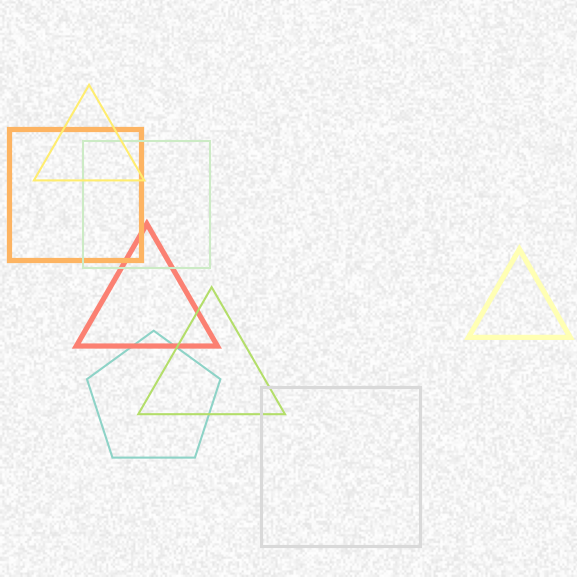[{"shape": "pentagon", "thickness": 1, "radius": 0.61, "center": [0.266, 0.305]}, {"shape": "triangle", "thickness": 2.5, "radius": 0.51, "center": [0.899, 0.466]}, {"shape": "triangle", "thickness": 2.5, "radius": 0.71, "center": [0.254, 0.47]}, {"shape": "square", "thickness": 2.5, "radius": 0.57, "center": [0.13, 0.662]}, {"shape": "triangle", "thickness": 1, "radius": 0.73, "center": [0.366, 0.355]}, {"shape": "square", "thickness": 1.5, "radius": 0.69, "center": [0.59, 0.191]}, {"shape": "square", "thickness": 1, "radius": 0.55, "center": [0.254, 0.645]}, {"shape": "triangle", "thickness": 1, "radius": 0.55, "center": [0.154, 0.742]}]